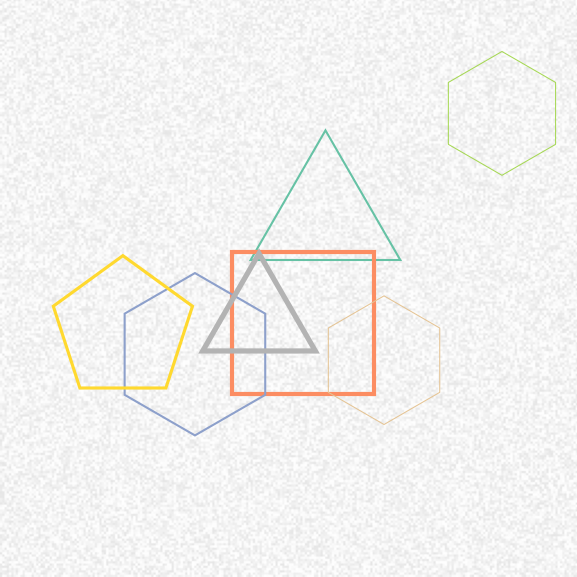[{"shape": "triangle", "thickness": 1, "radius": 0.75, "center": [0.564, 0.624]}, {"shape": "square", "thickness": 2, "radius": 0.61, "center": [0.524, 0.439]}, {"shape": "hexagon", "thickness": 1, "radius": 0.7, "center": [0.338, 0.386]}, {"shape": "hexagon", "thickness": 0.5, "radius": 0.54, "center": [0.869, 0.803]}, {"shape": "pentagon", "thickness": 1.5, "radius": 0.63, "center": [0.213, 0.43]}, {"shape": "hexagon", "thickness": 0.5, "radius": 0.56, "center": [0.665, 0.375]}, {"shape": "triangle", "thickness": 2.5, "radius": 0.56, "center": [0.449, 0.448]}]